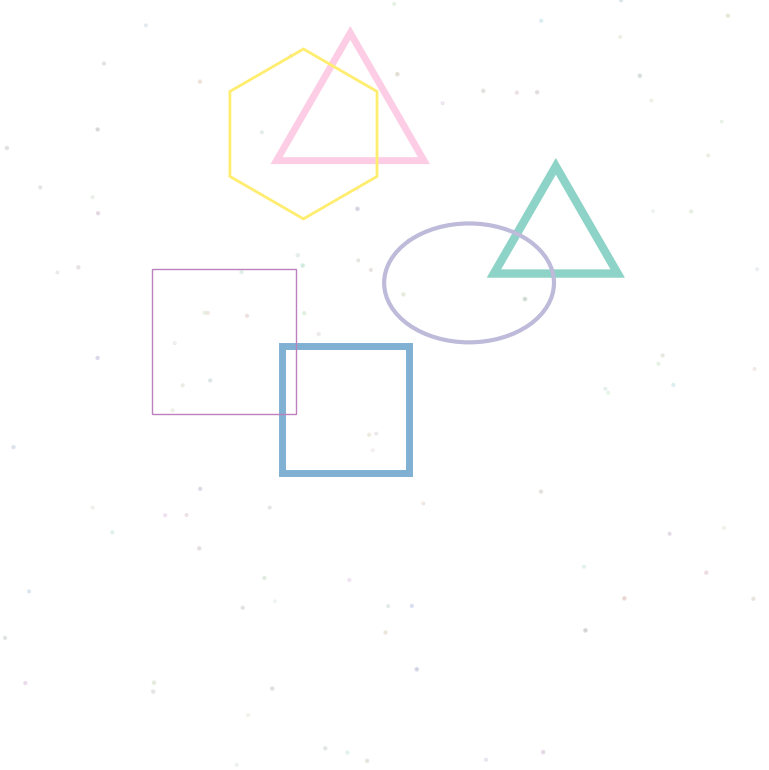[{"shape": "triangle", "thickness": 3, "radius": 0.46, "center": [0.722, 0.691]}, {"shape": "oval", "thickness": 1.5, "radius": 0.55, "center": [0.609, 0.633]}, {"shape": "square", "thickness": 2.5, "radius": 0.41, "center": [0.448, 0.468]}, {"shape": "triangle", "thickness": 2.5, "radius": 0.55, "center": [0.455, 0.847]}, {"shape": "square", "thickness": 0.5, "radius": 0.47, "center": [0.291, 0.556]}, {"shape": "hexagon", "thickness": 1, "radius": 0.55, "center": [0.394, 0.826]}]